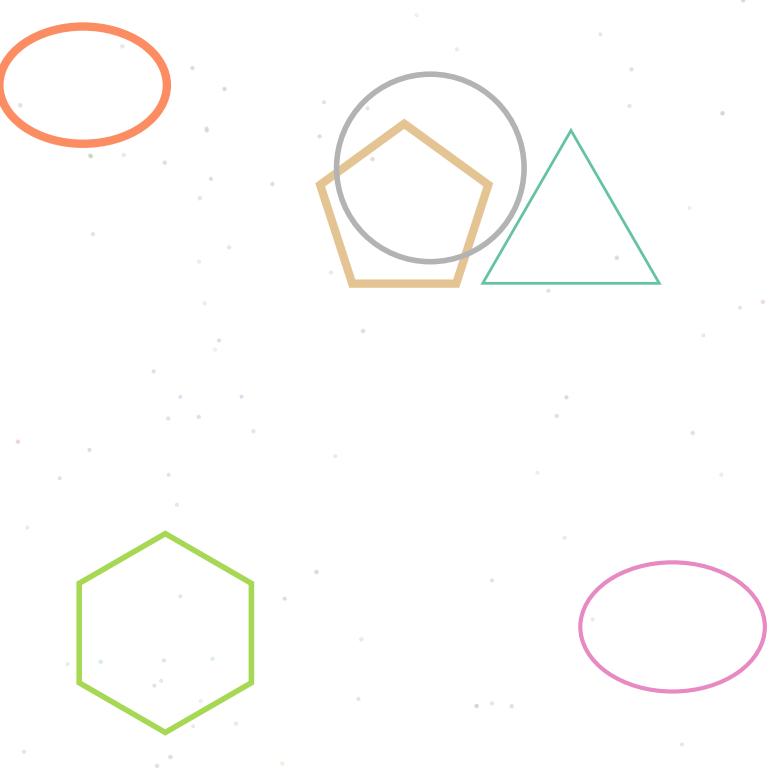[{"shape": "triangle", "thickness": 1, "radius": 0.66, "center": [0.742, 0.698]}, {"shape": "oval", "thickness": 3, "radius": 0.54, "center": [0.108, 0.889]}, {"shape": "oval", "thickness": 1.5, "radius": 0.6, "center": [0.873, 0.186]}, {"shape": "hexagon", "thickness": 2, "radius": 0.65, "center": [0.215, 0.178]}, {"shape": "pentagon", "thickness": 3, "radius": 0.57, "center": [0.525, 0.725]}, {"shape": "circle", "thickness": 2, "radius": 0.61, "center": [0.559, 0.782]}]